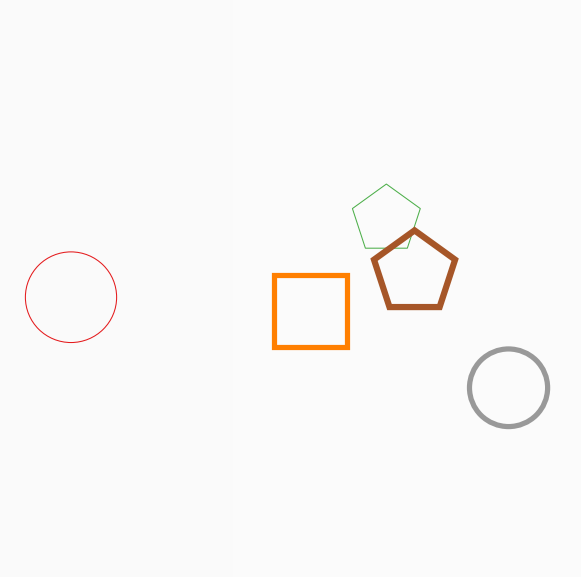[{"shape": "circle", "thickness": 0.5, "radius": 0.39, "center": [0.122, 0.484]}, {"shape": "pentagon", "thickness": 0.5, "radius": 0.31, "center": [0.665, 0.619]}, {"shape": "square", "thickness": 2.5, "radius": 0.31, "center": [0.534, 0.46]}, {"shape": "pentagon", "thickness": 3, "radius": 0.37, "center": [0.713, 0.527]}, {"shape": "circle", "thickness": 2.5, "radius": 0.34, "center": [0.875, 0.328]}]